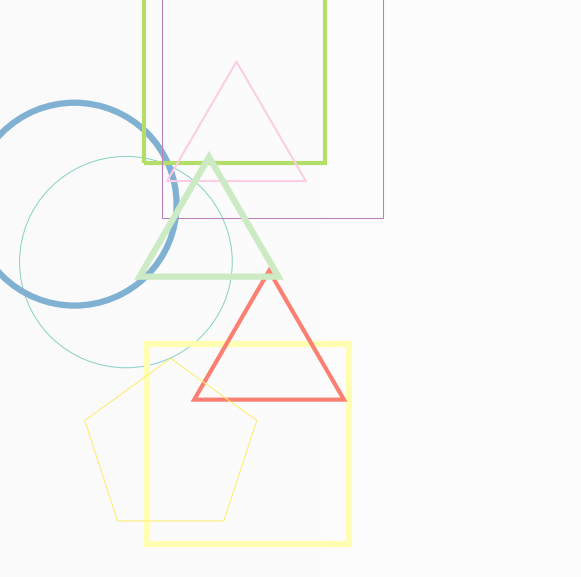[{"shape": "circle", "thickness": 0.5, "radius": 0.91, "center": [0.217, 0.545]}, {"shape": "square", "thickness": 3, "radius": 0.87, "center": [0.427, 0.23]}, {"shape": "triangle", "thickness": 2, "radius": 0.74, "center": [0.463, 0.382]}, {"shape": "circle", "thickness": 3, "radius": 0.88, "center": [0.128, 0.646]}, {"shape": "square", "thickness": 2, "radius": 0.78, "center": [0.403, 0.873]}, {"shape": "triangle", "thickness": 1, "radius": 0.69, "center": [0.407, 0.755]}, {"shape": "square", "thickness": 0.5, "radius": 0.95, "center": [0.469, 0.813]}, {"shape": "triangle", "thickness": 3, "radius": 0.69, "center": [0.36, 0.589]}, {"shape": "pentagon", "thickness": 0.5, "radius": 0.78, "center": [0.294, 0.223]}]